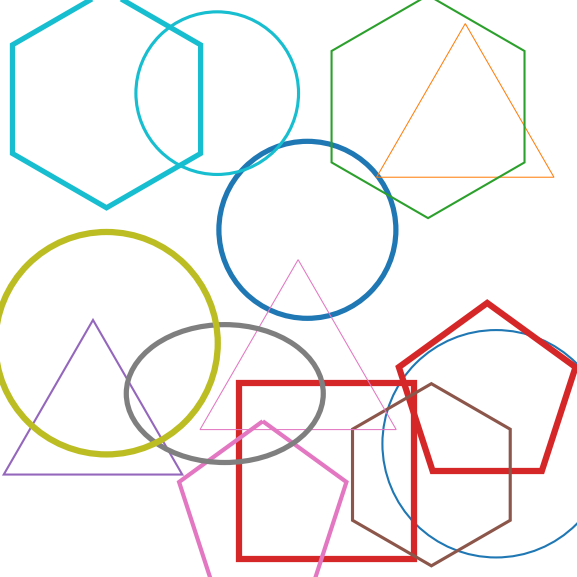[{"shape": "circle", "thickness": 2.5, "radius": 0.77, "center": [0.532, 0.601]}, {"shape": "circle", "thickness": 1, "radius": 0.98, "center": [0.859, 0.231]}, {"shape": "triangle", "thickness": 0.5, "radius": 0.89, "center": [0.806, 0.781]}, {"shape": "hexagon", "thickness": 1, "radius": 0.96, "center": [0.741, 0.814]}, {"shape": "square", "thickness": 3, "radius": 0.76, "center": [0.565, 0.183]}, {"shape": "pentagon", "thickness": 3, "radius": 0.8, "center": [0.844, 0.314]}, {"shape": "triangle", "thickness": 1, "radius": 0.89, "center": [0.161, 0.267]}, {"shape": "hexagon", "thickness": 1.5, "radius": 0.79, "center": [0.747, 0.177]}, {"shape": "triangle", "thickness": 0.5, "radius": 0.98, "center": [0.516, 0.353]}, {"shape": "pentagon", "thickness": 2, "radius": 0.76, "center": [0.455, 0.117]}, {"shape": "oval", "thickness": 2.5, "radius": 0.85, "center": [0.389, 0.318]}, {"shape": "circle", "thickness": 3, "radius": 0.96, "center": [0.185, 0.405]}, {"shape": "hexagon", "thickness": 2.5, "radius": 0.94, "center": [0.184, 0.827]}, {"shape": "circle", "thickness": 1.5, "radius": 0.7, "center": [0.376, 0.838]}]